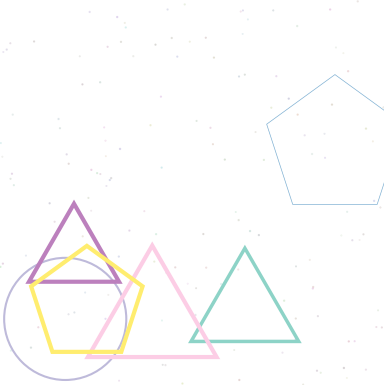[{"shape": "triangle", "thickness": 2.5, "radius": 0.81, "center": [0.636, 0.194]}, {"shape": "circle", "thickness": 1.5, "radius": 0.79, "center": [0.169, 0.172]}, {"shape": "pentagon", "thickness": 0.5, "radius": 0.93, "center": [0.87, 0.62]}, {"shape": "triangle", "thickness": 3, "radius": 0.97, "center": [0.395, 0.169]}, {"shape": "triangle", "thickness": 3, "radius": 0.68, "center": [0.192, 0.336]}, {"shape": "pentagon", "thickness": 3, "radius": 0.76, "center": [0.226, 0.209]}]